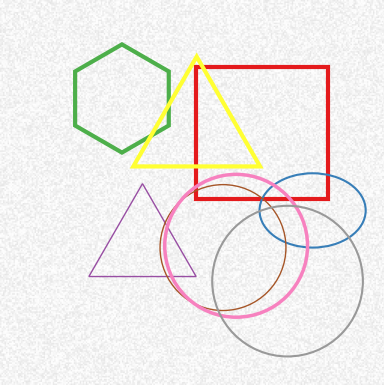[{"shape": "square", "thickness": 3, "radius": 0.86, "center": [0.681, 0.655]}, {"shape": "oval", "thickness": 1.5, "radius": 0.69, "center": [0.812, 0.453]}, {"shape": "hexagon", "thickness": 3, "radius": 0.7, "center": [0.317, 0.744]}, {"shape": "triangle", "thickness": 1, "radius": 0.8, "center": [0.37, 0.362]}, {"shape": "triangle", "thickness": 3, "radius": 0.95, "center": [0.511, 0.663]}, {"shape": "circle", "thickness": 1, "radius": 0.82, "center": [0.579, 0.357]}, {"shape": "circle", "thickness": 2.5, "radius": 0.93, "center": [0.613, 0.362]}, {"shape": "circle", "thickness": 1.5, "radius": 0.98, "center": [0.747, 0.27]}]